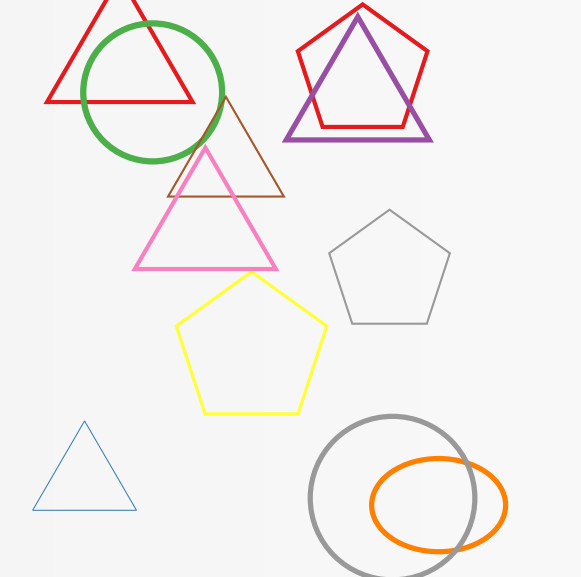[{"shape": "pentagon", "thickness": 2, "radius": 0.59, "center": [0.624, 0.874]}, {"shape": "triangle", "thickness": 2, "radius": 0.72, "center": [0.206, 0.895]}, {"shape": "triangle", "thickness": 0.5, "radius": 0.52, "center": [0.146, 0.167]}, {"shape": "circle", "thickness": 3, "radius": 0.6, "center": [0.263, 0.839]}, {"shape": "triangle", "thickness": 2.5, "radius": 0.71, "center": [0.616, 0.828]}, {"shape": "oval", "thickness": 2.5, "radius": 0.58, "center": [0.755, 0.124]}, {"shape": "pentagon", "thickness": 1.5, "radius": 0.68, "center": [0.433, 0.393]}, {"shape": "triangle", "thickness": 1, "radius": 0.58, "center": [0.389, 0.716]}, {"shape": "triangle", "thickness": 2, "radius": 0.7, "center": [0.353, 0.603]}, {"shape": "circle", "thickness": 2.5, "radius": 0.71, "center": [0.675, 0.137]}, {"shape": "pentagon", "thickness": 1, "radius": 0.55, "center": [0.67, 0.527]}]